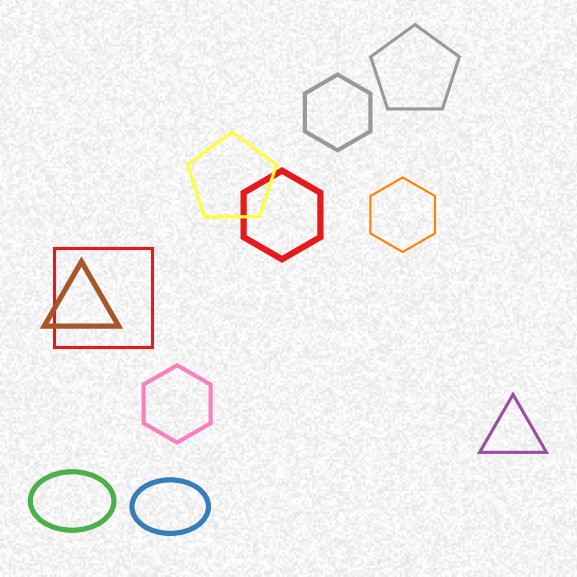[{"shape": "hexagon", "thickness": 3, "radius": 0.38, "center": [0.488, 0.627]}, {"shape": "square", "thickness": 1.5, "radius": 0.43, "center": [0.178, 0.484]}, {"shape": "oval", "thickness": 2.5, "radius": 0.33, "center": [0.295, 0.122]}, {"shape": "oval", "thickness": 2.5, "radius": 0.36, "center": [0.125, 0.132]}, {"shape": "triangle", "thickness": 1.5, "radius": 0.33, "center": [0.888, 0.249]}, {"shape": "hexagon", "thickness": 1, "radius": 0.32, "center": [0.697, 0.627]}, {"shape": "pentagon", "thickness": 1.5, "radius": 0.4, "center": [0.402, 0.689]}, {"shape": "triangle", "thickness": 2.5, "radius": 0.37, "center": [0.141, 0.472]}, {"shape": "hexagon", "thickness": 2, "radius": 0.33, "center": [0.307, 0.3]}, {"shape": "pentagon", "thickness": 1.5, "radius": 0.4, "center": [0.719, 0.876]}, {"shape": "hexagon", "thickness": 2, "radius": 0.33, "center": [0.585, 0.804]}]